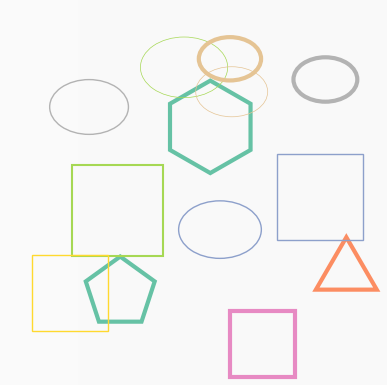[{"shape": "hexagon", "thickness": 3, "radius": 0.6, "center": [0.543, 0.671]}, {"shape": "pentagon", "thickness": 3, "radius": 0.47, "center": [0.31, 0.24]}, {"shape": "triangle", "thickness": 3, "radius": 0.45, "center": [0.894, 0.293]}, {"shape": "oval", "thickness": 1, "radius": 0.53, "center": [0.568, 0.404]}, {"shape": "square", "thickness": 1, "radius": 0.56, "center": [0.825, 0.489]}, {"shape": "square", "thickness": 3, "radius": 0.42, "center": [0.677, 0.106]}, {"shape": "square", "thickness": 1.5, "radius": 0.59, "center": [0.303, 0.453]}, {"shape": "oval", "thickness": 0.5, "radius": 0.56, "center": [0.475, 0.825]}, {"shape": "square", "thickness": 1, "radius": 0.49, "center": [0.181, 0.239]}, {"shape": "oval", "thickness": 3, "radius": 0.4, "center": [0.593, 0.847]}, {"shape": "oval", "thickness": 0.5, "radius": 0.46, "center": [0.598, 0.762]}, {"shape": "oval", "thickness": 3, "radius": 0.41, "center": [0.84, 0.794]}, {"shape": "oval", "thickness": 1, "radius": 0.51, "center": [0.23, 0.722]}]